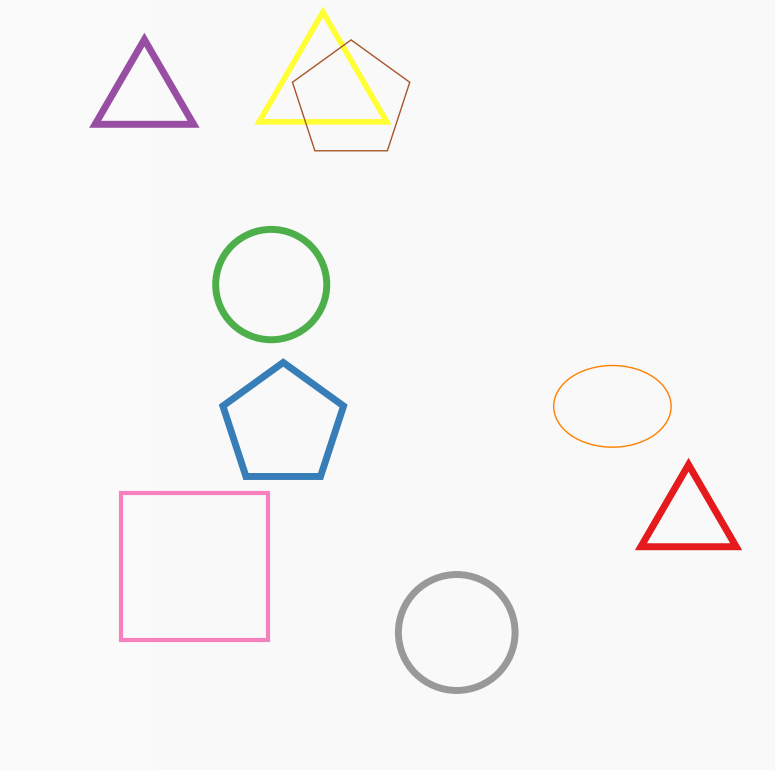[{"shape": "triangle", "thickness": 2.5, "radius": 0.36, "center": [0.888, 0.325]}, {"shape": "pentagon", "thickness": 2.5, "radius": 0.41, "center": [0.365, 0.447]}, {"shape": "circle", "thickness": 2.5, "radius": 0.36, "center": [0.35, 0.63]}, {"shape": "triangle", "thickness": 2.5, "radius": 0.37, "center": [0.186, 0.875]}, {"shape": "oval", "thickness": 0.5, "radius": 0.38, "center": [0.79, 0.472]}, {"shape": "triangle", "thickness": 2, "radius": 0.48, "center": [0.417, 0.889]}, {"shape": "pentagon", "thickness": 0.5, "radius": 0.4, "center": [0.453, 0.869]}, {"shape": "square", "thickness": 1.5, "radius": 0.48, "center": [0.251, 0.264]}, {"shape": "circle", "thickness": 2.5, "radius": 0.38, "center": [0.589, 0.179]}]